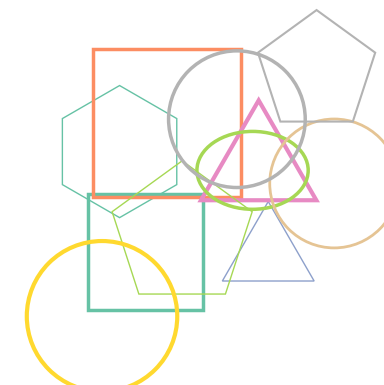[{"shape": "hexagon", "thickness": 1, "radius": 0.86, "center": [0.311, 0.606]}, {"shape": "square", "thickness": 2.5, "radius": 0.75, "center": [0.378, 0.345]}, {"shape": "square", "thickness": 2.5, "radius": 0.96, "center": [0.434, 0.68]}, {"shape": "triangle", "thickness": 1, "radius": 0.69, "center": [0.697, 0.339]}, {"shape": "triangle", "thickness": 3, "radius": 0.86, "center": [0.672, 0.566]}, {"shape": "pentagon", "thickness": 1, "radius": 0.96, "center": [0.473, 0.391]}, {"shape": "oval", "thickness": 2.5, "radius": 0.72, "center": [0.656, 0.558]}, {"shape": "circle", "thickness": 3, "radius": 0.98, "center": [0.265, 0.179]}, {"shape": "circle", "thickness": 2, "radius": 0.84, "center": [0.868, 0.523]}, {"shape": "pentagon", "thickness": 1.5, "radius": 0.8, "center": [0.822, 0.814]}, {"shape": "circle", "thickness": 2.5, "radius": 0.89, "center": [0.615, 0.69]}]